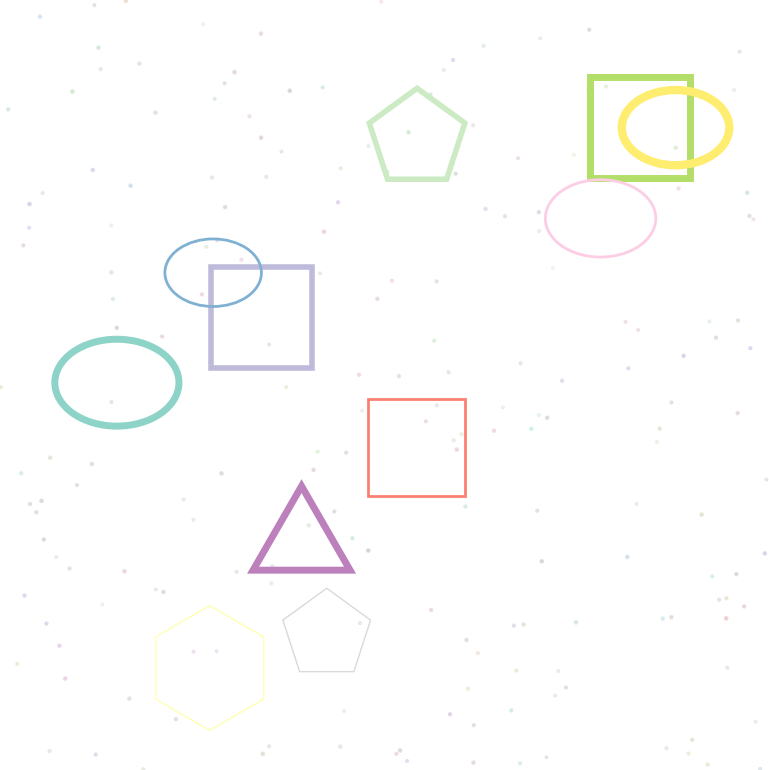[{"shape": "oval", "thickness": 2.5, "radius": 0.4, "center": [0.152, 0.503]}, {"shape": "hexagon", "thickness": 0.5, "radius": 0.4, "center": [0.272, 0.132]}, {"shape": "square", "thickness": 2, "radius": 0.33, "center": [0.34, 0.588]}, {"shape": "square", "thickness": 1, "radius": 0.32, "center": [0.541, 0.419]}, {"shape": "oval", "thickness": 1, "radius": 0.31, "center": [0.277, 0.646]}, {"shape": "square", "thickness": 2.5, "radius": 0.33, "center": [0.831, 0.835]}, {"shape": "oval", "thickness": 1, "radius": 0.36, "center": [0.78, 0.716]}, {"shape": "pentagon", "thickness": 0.5, "radius": 0.3, "center": [0.424, 0.176]}, {"shape": "triangle", "thickness": 2.5, "radius": 0.36, "center": [0.392, 0.296]}, {"shape": "pentagon", "thickness": 2, "radius": 0.33, "center": [0.542, 0.82]}, {"shape": "oval", "thickness": 3, "radius": 0.35, "center": [0.877, 0.834]}]